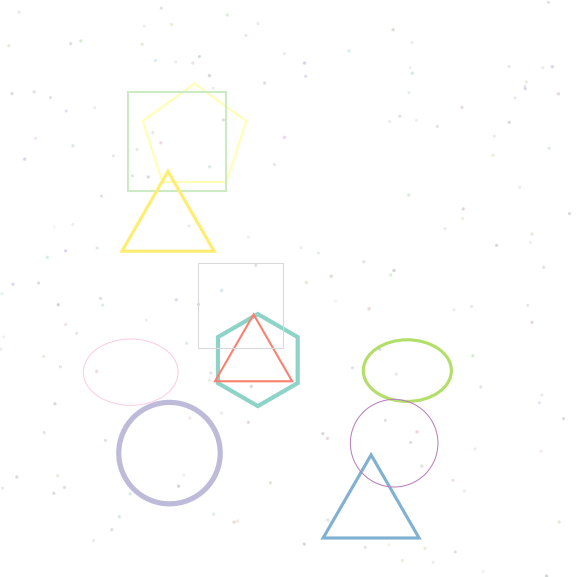[{"shape": "hexagon", "thickness": 2, "radius": 0.4, "center": [0.446, 0.376]}, {"shape": "pentagon", "thickness": 1, "radius": 0.47, "center": [0.337, 0.76]}, {"shape": "circle", "thickness": 2.5, "radius": 0.44, "center": [0.293, 0.215]}, {"shape": "triangle", "thickness": 1, "radius": 0.39, "center": [0.439, 0.377]}, {"shape": "triangle", "thickness": 1.5, "radius": 0.48, "center": [0.643, 0.115]}, {"shape": "oval", "thickness": 1.5, "radius": 0.38, "center": [0.705, 0.357]}, {"shape": "oval", "thickness": 0.5, "radius": 0.41, "center": [0.226, 0.355]}, {"shape": "square", "thickness": 0.5, "radius": 0.37, "center": [0.416, 0.471]}, {"shape": "circle", "thickness": 0.5, "radius": 0.38, "center": [0.683, 0.232]}, {"shape": "square", "thickness": 1, "radius": 0.43, "center": [0.306, 0.754]}, {"shape": "triangle", "thickness": 1.5, "radius": 0.46, "center": [0.291, 0.61]}]